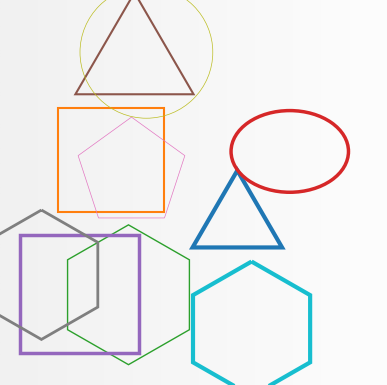[{"shape": "triangle", "thickness": 3, "radius": 0.67, "center": [0.612, 0.424]}, {"shape": "square", "thickness": 1.5, "radius": 0.68, "center": [0.286, 0.584]}, {"shape": "hexagon", "thickness": 1, "radius": 0.91, "center": [0.332, 0.234]}, {"shape": "oval", "thickness": 2.5, "radius": 0.76, "center": [0.748, 0.607]}, {"shape": "square", "thickness": 2.5, "radius": 0.77, "center": [0.206, 0.236]}, {"shape": "triangle", "thickness": 1.5, "radius": 0.88, "center": [0.347, 0.843]}, {"shape": "pentagon", "thickness": 0.5, "radius": 0.72, "center": [0.339, 0.551]}, {"shape": "hexagon", "thickness": 2, "radius": 0.84, "center": [0.107, 0.286]}, {"shape": "circle", "thickness": 0.5, "radius": 0.86, "center": [0.378, 0.864]}, {"shape": "hexagon", "thickness": 3, "radius": 0.87, "center": [0.649, 0.146]}]